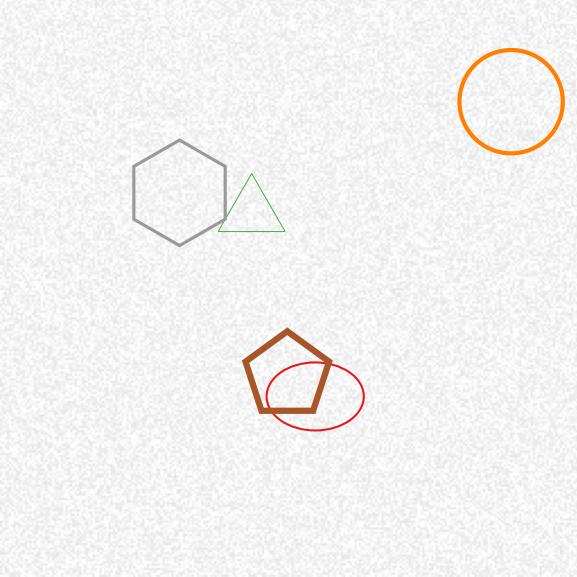[{"shape": "oval", "thickness": 1, "radius": 0.42, "center": [0.546, 0.313]}, {"shape": "triangle", "thickness": 0.5, "radius": 0.33, "center": [0.436, 0.632]}, {"shape": "circle", "thickness": 2, "radius": 0.45, "center": [0.885, 0.823]}, {"shape": "pentagon", "thickness": 3, "radius": 0.38, "center": [0.498, 0.349]}, {"shape": "hexagon", "thickness": 1.5, "radius": 0.46, "center": [0.311, 0.665]}]